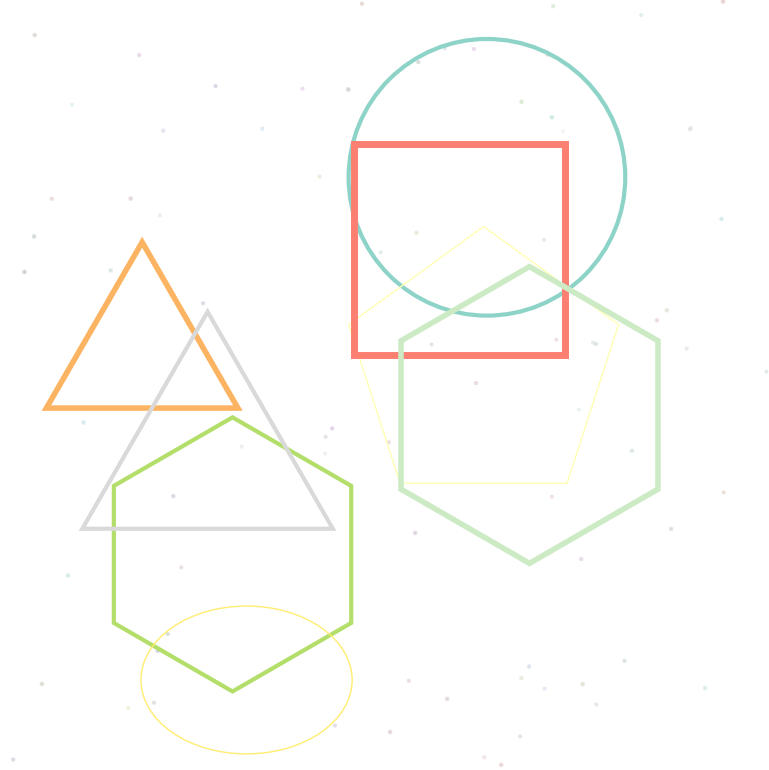[{"shape": "circle", "thickness": 1.5, "radius": 0.9, "center": [0.632, 0.77]}, {"shape": "pentagon", "thickness": 0.5, "radius": 0.92, "center": [0.628, 0.522]}, {"shape": "square", "thickness": 2.5, "radius": 0.68, "center": [0.597, 0.676]}, {"shape": "triangle", "thickness": 2, "radius": 0.72, "center": [0.185, 0.542]}, {"shape": "hexagon", "thickness": 1.5, "radius": 0.89, "center": [0.302, 0.28]}, {"shape": "triangle", "thickness": 1.5, "radius": 0.94, "center": [0.27, 0.407]}, {"shape": "hexagon", "thickness": 2, "radius": 0.96, "center": [0.688, 0.461]}, {"shape": "oval", "thickness": 0.5, "radius": 0.69, "center": [0.32, 0.117]}]